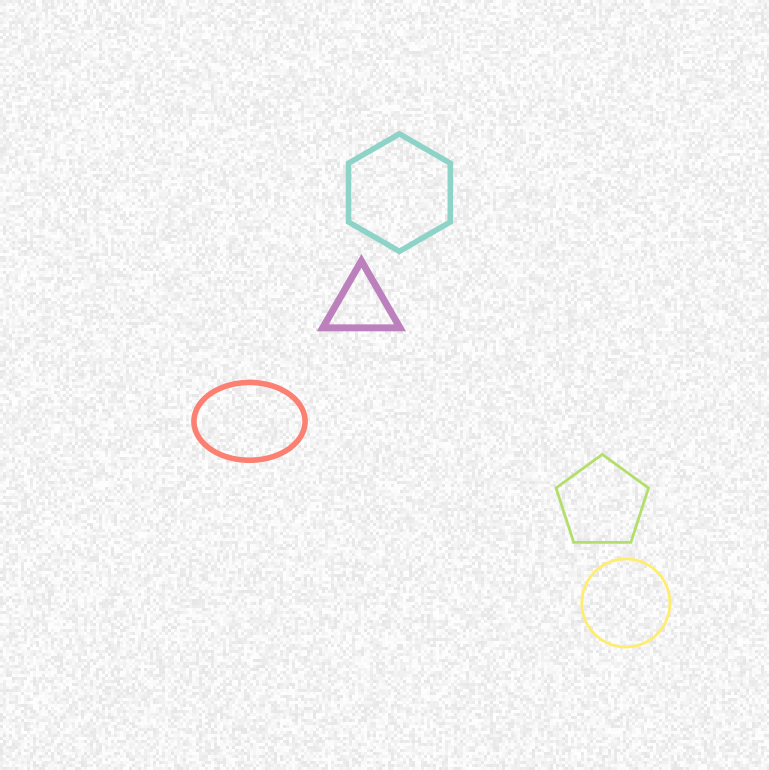[{"shape": "hexagon", "thickness": 2, "radius": 0.38, "center": [0.519, 0.75]}, {"shape": "oval", "thickness": 2, "radius": 0.36, "center": [0.324, 0.453]}, {"shape": "pentagon", "thickness": 1, "radius": 0.32, "center": [0.782, 0.347]}, {"shape": "triangle", "thickness": 2.5, "radius": 0.29, "center": [0.469, 0.603]}, {"shape": "circle", "thickness": 1, "radius": 0.29, "center": [0.813, 0.217]}]